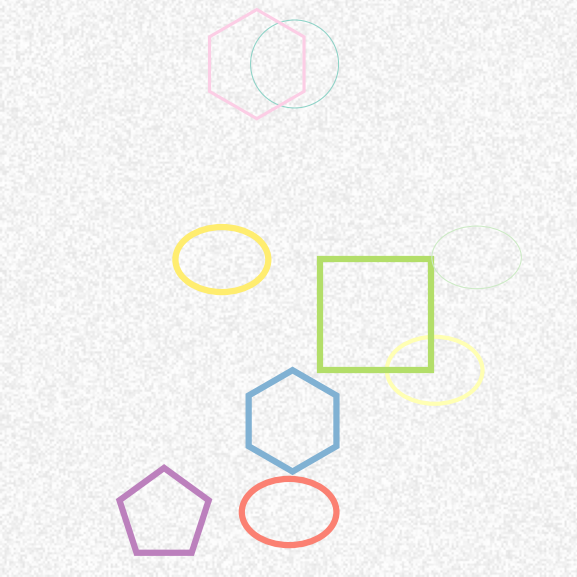[{"shape": "circle", "thickness": 0.5, "radius": 0.38, "center": [0.51, 0.888]}, {"shape": "oval", "thickness": 2, "radius": 0.41, "center": [0.753, 0.358]}, {"shape": "oval", "thickness": 3, "radius": 0.41, "center": [0.501, 0.113]}, {"shape": "hexagon", "thickness": 3, "radius": 0.44, "center": [0.507, 0.27]}, {"shape": "square", "thickness": 3, "radius": 0.48, "center": [0.65, 0.455]}, {"shape": "hexagon", "thickness": 1.5, "radius": 0.47, "center": [0.445, 0.888]}, {"shape": "pentagon", "thickness": 3, "radius": 0.41, "center": [0.284, 0.108]}, {"shape": "oval", "thickness": 0.5, "radius": 0.39, "center": [0.825, 0.553]}, {"shape": "oval", "thickness": 3, "radius": 0.4, "center": [0.384, 0.55]}]